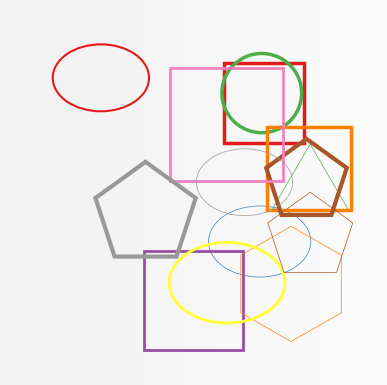[{"shape": "square", "thickness": 2.5, "radius": 0.51, "center": [0.681, 0.732]}, {"shape": "oval", "thickness": 1.5, "radius": 0.62, "center": [0.26, 0.798]}, {"shape": "oval", "thickness": 0.5, "radius": 0.66, "center": [0.67, 0.373]}, {"shape": "triangle", "thickness": 0.5, "radius": 0.57, "center": [0.8, 0.511]}, {"shape": "circle", "thickness": 2.5, "radius": 0.51, "center": [0.676, 0.758]}, {"shape": "square", "thickness": 2, "radius": 0.64, "center": [0.5, 0.219]}, {"shape": "hexagon", "thickness": 0.5, "radius": 0.75, "center": [0.751, 0.262]}, {"shape": "square", "thickness": 2.5, "radius": 0.54, "center": [0.797, 0.562]}, {"shape": "oval", "thickness": 2, "radius": 0.75, "center": [0.586, 0.266]}, {"shape": "pentagon", "thickness": 0.5, "radius": 0.58, "center": [0.801, 0.386]}, {"shape": "pentagon", "thickness": 3, "radius": 0.55, "center": [0.791, 0.53]}, {"shape": "square", "thickness": 2, "radius": 0.73, "center": [0.585, 0.676]}, {"shape": "oval", "thickness": 0.5, "radius": 0.62, "center": [0.631, 0.527]}, {"shape": "pentagon", "thickness": 3, "radius": 0.68, "center": [0.376, 0.444]}]